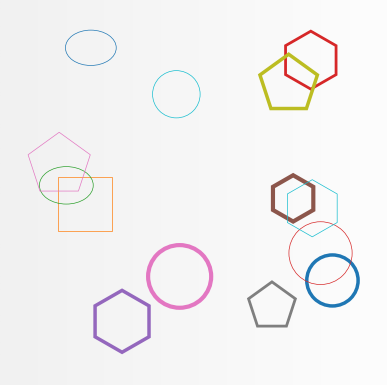[{"shape": "circle", "thickness": 2.5, "radius": 0.33, "center": [0.858, 0.272]}, {"shape": "oval", "thickness": 0.5, "radius": 0.33, "center": [0.234, 0.876]}, {"shape": "square", "thickness": 0.5, "radius": 0.35, "center": [0.22, 0.471]}, {"shape": "oval", "thickness": 0.5, "radius": 0.35, "center": [0.171, 0.519]}, {"shape": "hexagon", "thickness": 2, "radius": 0.38, "center": [0.802, 0.844]}, {"shape": "circle", "thickness": 0.5, "radius": 0.41, "center": [0.827, 0.342]}, {"shape": "hexagon", "thickness": 2.5, "radius": 0.4, "center": [0.315, 0.165]}, {"shape": "hexagon", "thickness": 3, "radius": 0.3, "center": [0.756, 0.485]}, {"shape": "pentagon", "thickness": 0.5, "radius": 0.42, "center": [0.153, 0.572]}, {"shape": "circle", "thickness": 3, "radius": 0.41, "center": [0.464, 0.282]}, {"shape": "pentagon", "thickness": 2, "radius": 0.32, "center": [0.702, 0.204]}, {"shape": "pentagon", "thickness": 2.5, "radius": 0.39, "center": [0.745, 0.781]}, {"shape": "circle", "thickness": 0.5, "radius": 0.31, "center": [0.455, 0.755]}, {"shape": "hexagon", "thickness": 0.5, "radius": 0.37, "center": [0.806, 0.459]}]